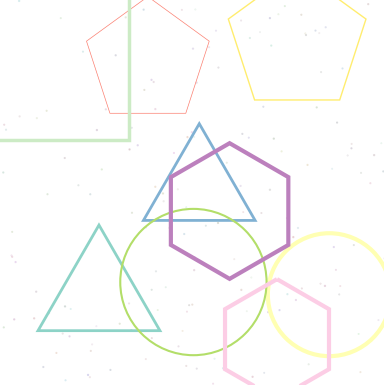[{"shape": "triangle", "thickness": 2, "radius": 0.91, "center": [0.257, 0.233]}, {"shape": "circle", "thickness": 3, "radius": 0.8, "center": [0.855, 0.235]}, {"shape": "pentagon", "thickness": 0.5, "radius": 0.84, "center": [0.384, 0.841]}, {"shape": "triangle", "thickness": 2, "radius": 0.84, "center": [0.518, 0.511]}, {"shape": "circle", "thickness": 1.5, "radius": 0.95, "center": [0.502, 0.267]}, {"shape": "hexagon", "thickness": 3, "radius": 0.78, "center": [0.72, 0.119]}, {"shape": "hexagon", "thickness": 3, "radius": 0.88, "center": [0.596, 0.452]}, {"shape": "square", "thickness": 2.5, "radius": 0.94, "center": [0.147, 0.825]}, {"shape": "pentagon", "thickness": 1, "radius": 0.94, "center": [0.772, 0.892]}]